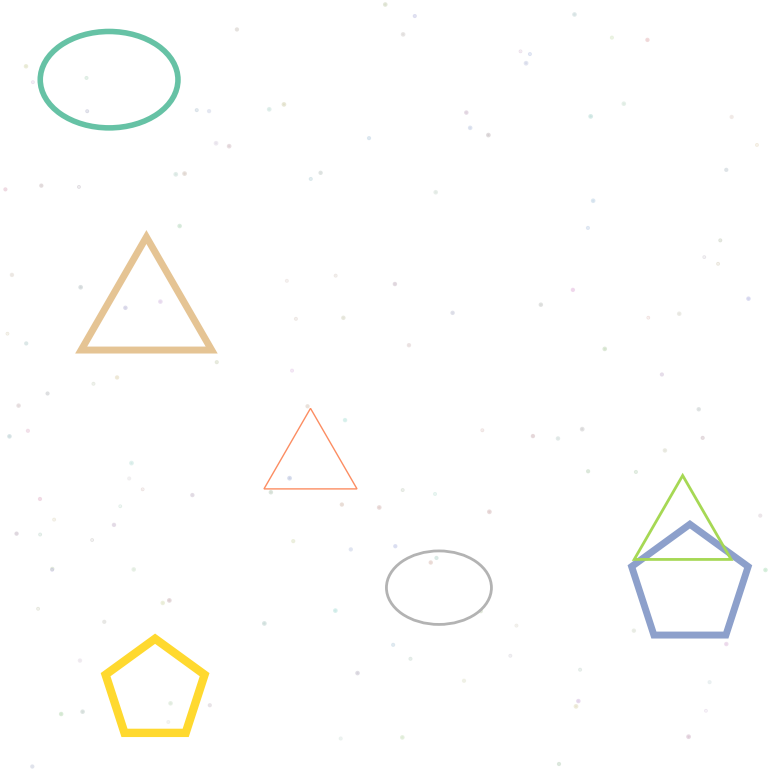[{"shape": "oval", "thickness": 2, "radius": 0.45, "center": [0.142, 0.897]}, {"shape": "triangle", "thickness": 0.5, "radius": 0.35, "center": [0.403, 0.4]}, {"shape": "pentagon", "thickness": 2.5, "radius": 0.4, "center": [0.896, 0.24]}, {"shape": "triangle", "thickness": 1, "radius": 0.36, "center": [0.887, 0.31]}, {"shape": "pentagon", "thickness": 3, "radius": 0.34, "center": [0.201, 0.103]}, {"shape": "triangle", "thickness": 2.5, "radius": 0.49, "center": [0.19, 0.594]}, {"shape": "oval", "thickness": 1, "radius": 0.34, "center": [0.57, 0.237]}]